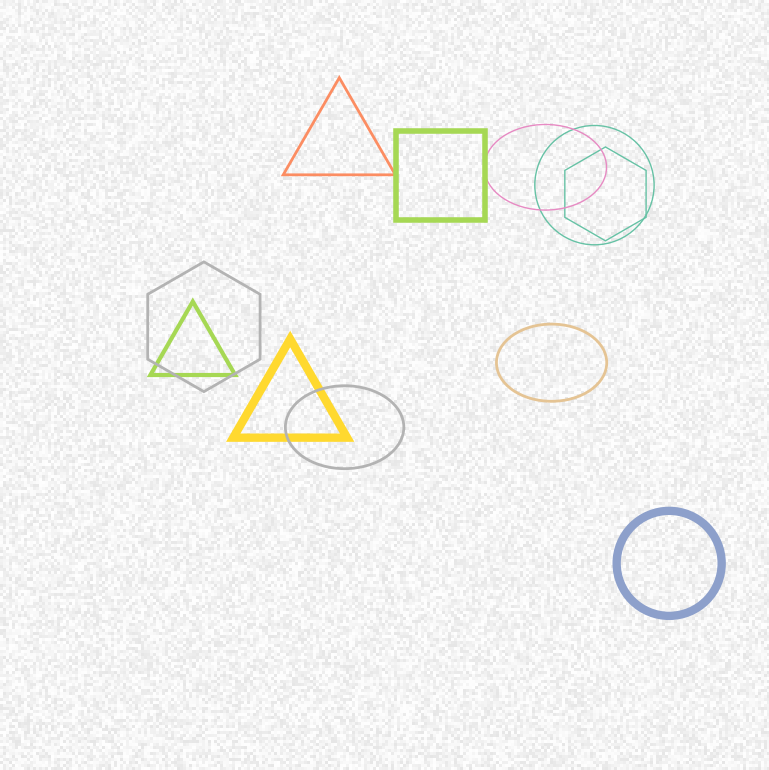[{"shape": "hexagon", "thickness": 0.5, "radius": 0.3, "center": [0.786, 0.748]}, {"shape": "circle", "thickness": 0.5, "radius": 0.39, "center": [0.772, 0.76]}, {"shape": "triangle", "thickness": 1, "radius": 0.42, "center": [0.441, 0.815]}, {"shape": "circle", "thickness": 3, "radius": 0.34, "center": [0.869, 0.268]}, {"shape": "oval", "thickness": 0.5, "radius": 0.4, "center": [0.708, 0.783]}, {"shape": "square", "thickness": 2, "radius": 0.29, "center": [0.572, 0.772]}, {"shape": "triangle", "thickness": 1.5, "radius": 0.32, "center": [0.25, 0.545]}, {"shape": "triangle", "thickness": 3, "radius": 0.43, "center": [0.377, 0.474]}, {"shape": "oval", "thickness": 1, "radius": 0.36, "center": [0.716, 0.529]}, {"shape": "oval", "thickness": 1, "radius": 0.38, "center": [0.448, 0.445]}, {"shape": "hexagon", "thickness": 1, "radius": 0.42, "center": [0.265, 0.576]}]